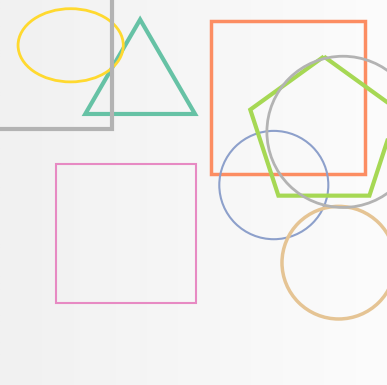[{"shape": "triangle", "thickness": 3, "radius": 0.82, "center": [0.362, 0.786]}, {"shape": "square", "thickness": 2.5, "radius": 1.0, "center": [0.744, 0.747]}, {"shape": "circle", "thickness": 1.5, "radius": 0.7, "center": [0.707, 0.519]}, {"shape": "square", "thickness": 1.5, "radius": 0.9, "center": [0.326, 0.392]}, {"shape": "pentagon", "thickness": 3, "radius": 1.0, "center": [0.836, 0.653]}, {"shape": "oval", "thickness": 2, "radius": 0.68, "center": [0.182, 0.882]}, {"shape": "circle", "thickness": 2.5, "radius": 0.73, "center": [0.874, 0.318]}, {"shape": "circle", "thickness": 2, "radius": 0.98, "center": [0.885, 0.658]}, {"shape": "square", "thickness": 3, "radius": 0.85, "center": [0.121, 0.834]}]